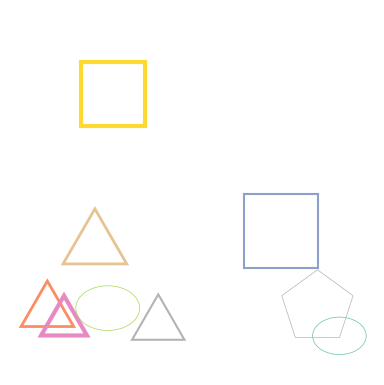[{"shape": "oval", "thickness": 0.5, "radius": 0.35, "center": [0.882, 0.128]}, {"shape": "triangle", "thickness": 2, "radius": 0.39, "center": [0.123, 0.191]}, {"shape": "square", "thickness": 1.5, "radius": 0.48, "center": [0.729, 0.4]}, {"shape": "triangle", "thickness": 3, "radius": 0.34, "center": [0.166, 0.163]}, {"shape": "oval", "thickness": 0.5, "radius": 0.41, "center": [0.28, 0.2]}, {"shape": "square", "thickness": 3, "radius": 0.41, "center": [0.293, 0.756]}, {"shape": "triangle", "thickness": 2, "radius": 0.48, "center": [0.246, 0.362]}, {"shape": "triangle", "thickness": 1.5, "radius": 0.39, "center": [0.411, 0.157]}, {"shape": "pentagon", "thickness": 0.5, "radius": 0.49, "center": [0.824, 0.202]}]